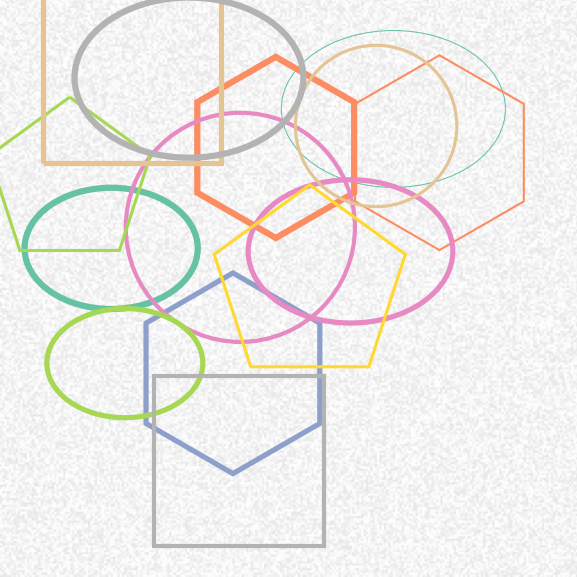[{"shape": "oval", "thickness": 0.5, "radius": 0.97, "center": [0.681, 0.81]}, {"shape": "oval", "thickness": 3, "radius": 0.75, "center": [0.192, 0.569]}, {"shape": "hexagon", "thickness": 3, "radius": 0.78, "center": [0.477, 0.744]}, {"shape": "hexagon", "thickness": 1, "radius": 0.84, "center": [0.761, 0.735]}, {"shape": "hexagon", "thickness": 2.5, "radius": 0.87, "center": [0.403, 0.353]}, {"shape": "oval", "thickness": 2.5, "radius": 0.89, "center": [0.607, 0.564]}, {"shape": "circle", "thickness": 2, "radius": 0.99, "center": [0.416, 0.605]}, {"shape": "pentagon", "thickness": 1.5, "radius": 0.73, "center": [0.121, 0.684]}, {"shape": "oval", "thickness": 2.5, "radius": 0.68, "center": [0.216, 0.37]}, {"shape": "pentagon", "thickness": 1.5, "radius": 0.87, "center": [0.536, 0.505]}, {"shape": "square", "thickness": 2.5, "radius": 0.77, "center": [0.229, 0.871]}, {"shape": "circle", "thickness": 1.5, "radius": 0.7, "center": [0.651, 0.781]}, {"shape": "oval", "thickness": 3, "radius": 0.99, "center": [0.327, 0.865]}, {"shape": "square", "thickness": 2, "radius": 0.73, "center": [0.414, 0.201]}]